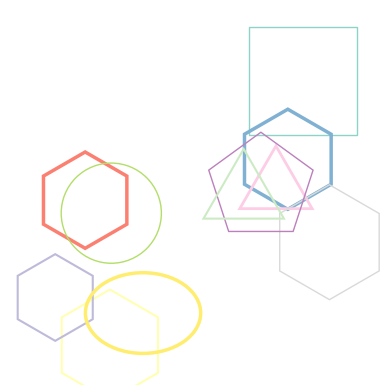[{"shape": "square", "thickness": 1, "radius": 0.7, "center": [0.786, 0.791]}, {"shape": "hexagon", "thickness": 1.5, "radius": 0.72, "center": [0.285, 0.104]}, {"shape": "hexagon", "thickness": 1.5, "radius": 0.56, "center": [0.143, 0.227]}, {"shape": "hexagon", "thickness": 2.5, "radius": 0.63, "center": [0.221, 0.48]}, {"shape": "hexagon", "thickness": 2.5, "radius": 0.65, "center": [0.748, 0.586]}, {"shape": "circle", "thickness": 1, "radius": 0.65, "center": [0.289, 0.446]}, {"shape": "triangle", "thickness": 2, "radius": 0.54, "center": [0.717, 0.512]}, {"shape": "hexagon", "thickness": 1, "radius": 0.75, "center": [0.856, 0.371]}, {"shape": "pentagon", "thickness": 1, "radius": 0.71, "center": [0.678, 0.514]}, {"shape": "triangle", "thickness": 1.5, "radius": 0.6, "center": [0.633, 0.492]}, {"shape": "oval", "thickness": 2.5, "radius": 0.75, "center": [0.372, 0.187]}]